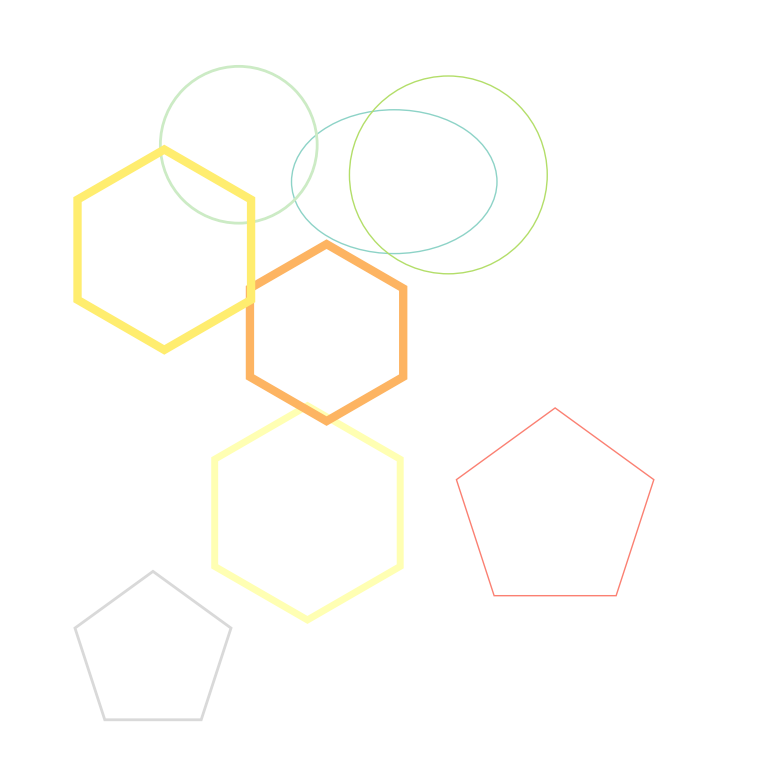[{"shape": "oval", "thickness": 0.5, "radius": 0.67, "center": [0.512, 0.764]}, {"shape": "hexagon", "thickness": 2.5, "radius": 0.7, "center": [0.399, 0.334]}, {"shape": "pentagon", "thickness": 0.5, "radius": 0.67, "center": [0.721, 0.335]}, {"shape": "hexagon", "thickness": 3, "radius": 0.57, "center": [0.424, 0.568]}, {"shape": "circle", "thickness": 0.5, "radius": 0.64, "center": [0.582, 0.773]}, {"shape": "pentagon", "thickness": 1, "radius": 0.53, "center": [0.199, 0.151]}, {"shape": "circle", "thickness": 1, "radius": 0.51, "center": [0.31, 0.812]}, {"shape": "hexagon", "thickness": 3, "radius": 0.65, "center": [0.213, 0.676]}]